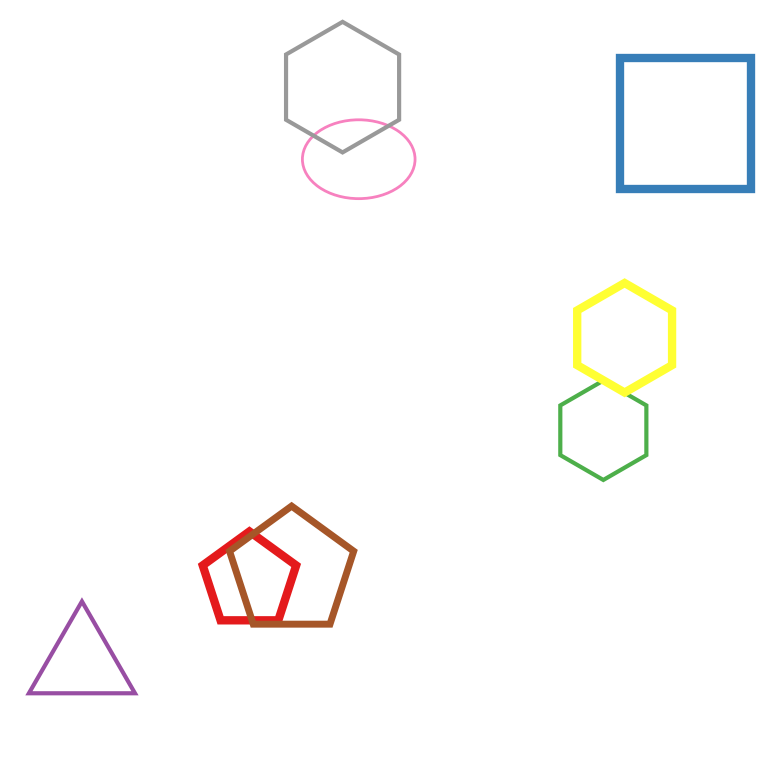[{"shape": "pentagon", "thickness": 3, "radius": 0.32, "center": [0.324, 0.246]}, {"shape": "square", "thickness": 3, "radius": 0.43, "center": [0.891, 0.84]}, {"shape": "hexagon", "thickness": 1.5, "radius": 0.32, "center": [0.784, 0.441]}, {"shape": "triangle", "thickness": 1.5, "radius": 0.4, "center": [0.106, 0.139]}, {"shape": "hexagon", "thickness": 3, "radius": 0.36, "center": [0.811, 0.561]}, {"shape": "pentagon", "thickness": 2.5, "radius": 0.42, "center": [0.379, 0.258]}, {"shape": "oval", "thickness": 1, "radius": 0.37, "center": [0.466, 0.793]}, {"shape": "hexagon", "thickness": 1.5, "radius": 0.42, "center": [0.445, 0.887]}]